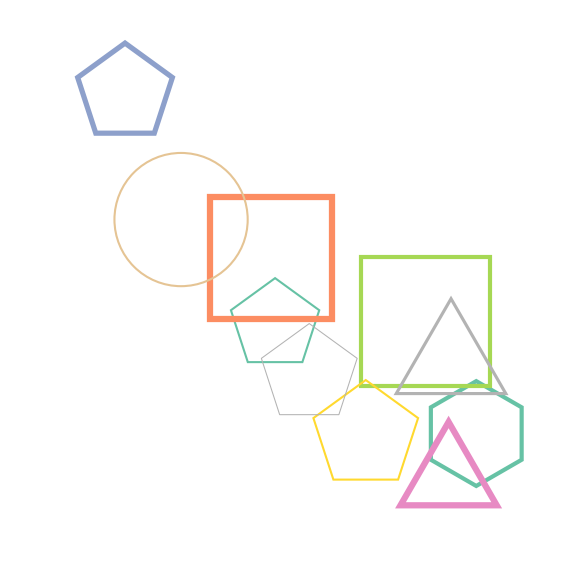[{"shape": "hexagon", "thickness": 2, "radius": 0.45, "center": [0.825, 0.248]}, {"shape": "pentagon", "thickness": 1, "radius": 0.4, "center": [0.476, 0.437]}, {"shape": "square", "thickness": 3, "radius": 0.53, "center": [0.47, 0.552]}, {"shape": "pentagon", "thickness": 2.5, "radius": 0.43, "center": [0.217, 0.838]}, {"shape": "triangle", "thickness": 3, "radius": 0.48, "center": [0.777, 0.172]}, {"shape": "square", "thickness": 2, "radius": 0.56, "center": [0.737, 0.442]}, {"shape": "pentagon", "thickness": 1, "radius": 0.48, "center": [0.633, 0.246]}, {"shape": "circle", "thickness": 1, "radius": 0.58, "center": [0.314, 0.619]}, {"shape": "pentagon", "thickness": 0.5, "radius": 0.44, "center": [0.536, 0.352]}, {"shape": "triangle", "thickness": 1.5, "radius": 0.55, "center": [0.781, 0.372]}]